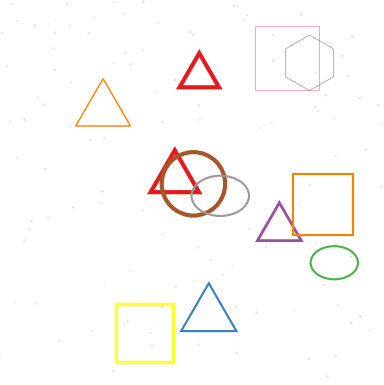[{"shape": "triangle", "thickness": 3, "radius": 0.3, "center": [0.518, 0.803]}, {"shape": "triangle", "thickness": 3, "radius": 0.36, "center": [0.454, 0.537]}, {"shape": "triangle", "thickness": 1.5, "radius": 0.41, "center": [0.542, 0.181]}, {"shape": "oval", "thickness": 1.5, "radius": 0.31, "center": [0.868, 0.318]}, {"shape": "triangle", "thickness": 2, "radius": 0.33, "center": [0.726, 0.408]}, {"shape": "square", "thickness": 1.5, "radius": 0.39, "center": [0.838, 0.469]}, {"shape": "triangle", "thickness": 1, "radius": 0.41, "center": [0.268, 0.714]}, {"shape": "square", "thickness": 2.5, "radius": 0.38, "center": [0.375, 0.135]}, {"shape": "circle", "thickness": 3, "radius": 0.41, "center": [0.502, 0.523]}, {"shape": "square", "thickness": 0.5, "radius": 0.42, "center": [0.746, 0.85]}, {"shape": "oval", "thickness": 1.5, "radius": 0.37, "center": [0.572, 0.491]}, {"shape": "hexagon", "thickness": 0.5, "radius": 0.36, "center": [0.804, 0.837]}]